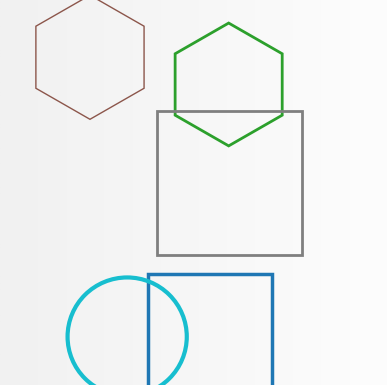[{"shape": "square", "thickness": 2.5, "radius": 0.8, "center": [0.543, 0.128]}, {"shape": "hexagon", "thickness": 2, "radius": 0.8, "center": [0.59, 0.781]}, {"shape": "hexagon", "thickness": 1, "radius": 0.81, "center": [0.232, 0.851]}, {"shape": "square", "thickness": 2, "radius": 0.94, "center": [0.592, 0.525]}, {"shape": "circle", "thickness": 3, "radius": 0.77, "center": [0.328, 0.126]}]